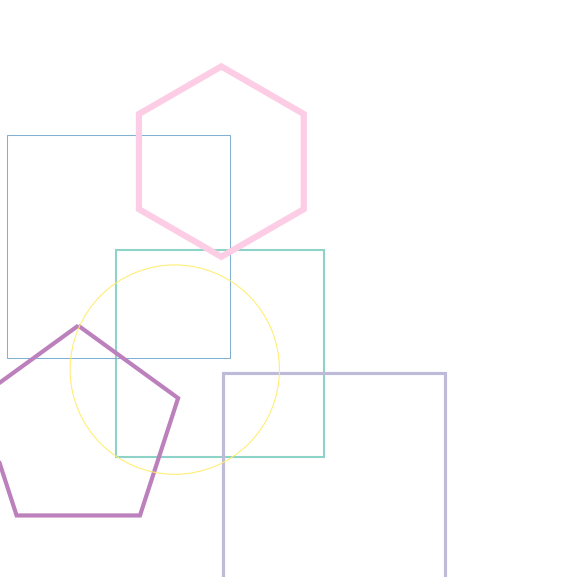[{"shape": "square", "thickness": 1, "radius": 0.9, "center": [0.38, 0.387]}, {"shape": "square", "thickness": 1.5, "radius": 0.96, "center": [0.579, 0.161]}, {"shape": "square", "thickness": 0.5, "radius": 0.97, "center": [0.205, 0.572]}, {"shape": "hexagon", "thickness": 3, "radius": 0.82, "center": [0.383, 0.719]}, {"shape": "pentagon", "thickness": 2, "radius": 0.91, "center": [0.136, 0.254]}, {"shape": "circle", "thickness": 0.5, "radius": 0.91, "center": [0.303, 0.359]}]